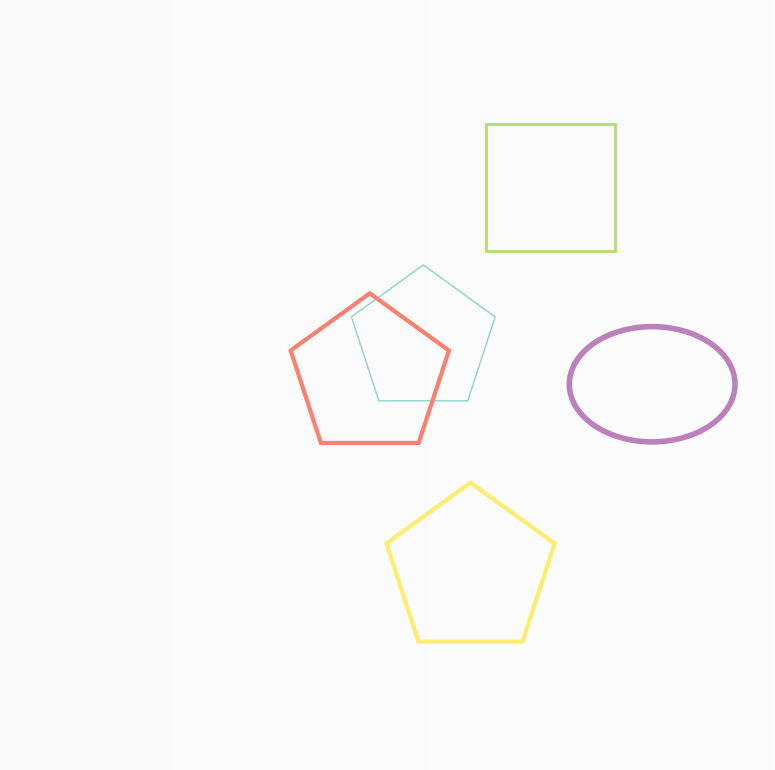[{"shape": "pentagon", "thickness": 0.5, "radius": 0.49, "center": [0.546, 0.558]}, {"shape": "pentagon", "thickness": 1.5, "radius": 0.54, "center": [0.477, 0.512]}, {"shape": "square", "thickness": 1, "radius": 0.41, "center": [0.71, 0.757]}, {"shape": "oval", "thickness": 2, "radius": 0.53, "center": [0.842, 0.501]}, {"shape": "pentagon", "thickness": 1.5, "radius": 0.57, "center": [0.607, 0.259]}]